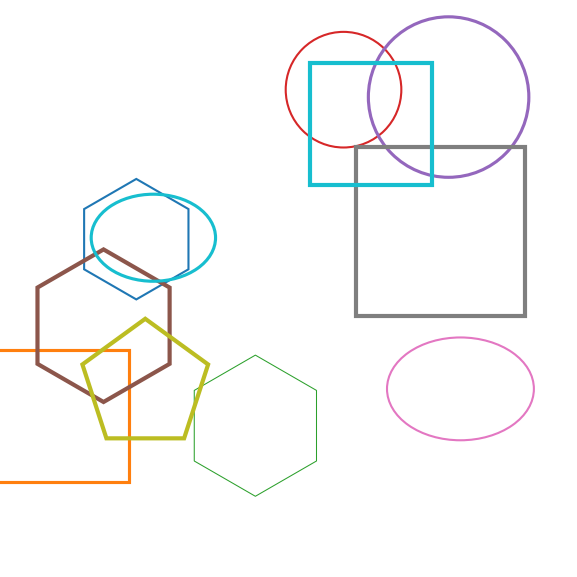[{"shape": "hexagon", "thickness": 1, "radius": 0.52, "center": [0.236, 0.585]}, {"shape": "square", "thickness": 1.5, "radius": 0.57, "center": [0.108, 0.278]}, {"shape": "hexagon", "thickness": 0.5, "radius": 0.61, "center": [0.442, 0.262]}, {"shape": "circle", "thickness": 1, "radius": 0.5, "center": [0.595, 0.844]}, {"shape": "circle", "thickness": 1.5, "radius": 0.69, "center": [0.777, 0.831]}, {"shape": "hexagon", "thickness": 2, "radius": 0.66, "center": [0.179, 0.435]}, {"shape": "oval", "thickness": 1, "radius": 0.64, "center": [0.797, 0.326]}, {"shape": "square", "thickness": 2, "radius": 0.73, "center": [0.763, 0.598]}, {"shape": "pentagon", "thickness": 2, "radius": 0.57, "center": [0.252, 0.333]}, {"shape": "square", "thickness": 2, "radius": 0.53, "center": [0.643, 0.784]}, {"shape": "oval", "thickness": 1.5, "radius": 0.54, "center": [0.266, 0.587]}]